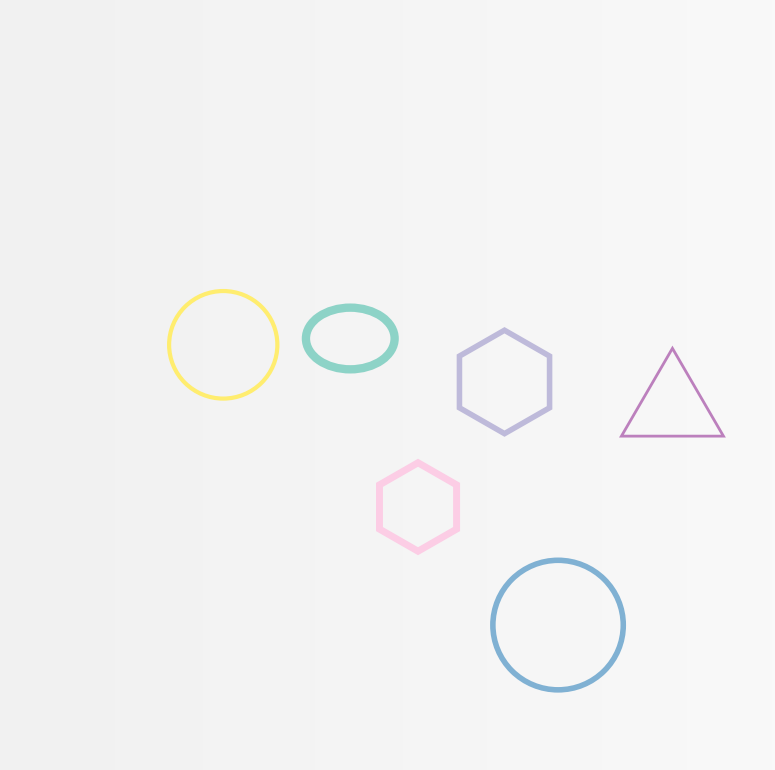[{"shape": "oval", "thickness": 3, "radius": 0.29, "center": [0.452, 0.56]}, {"shape": "hexagon", "thickness": 2, "radius": 0.34, "center": [0.651, 0.504]}, {"shape": "circle", "thickness": 2, "radius": 0.42, "center": [0.72, 0.188]}, {"shape": "hexagon", "thickness": 2.5, "radius": 0.29, "center": [0.539, 0.342]}, {"shape": "triangle", "thickness": 1, "radius": 0.38, "center": [0.868, 0.472]}, {"shape": "circle", "thickness": 1.5, "radius": 0.35, "center": [0.288, 0.552]}]